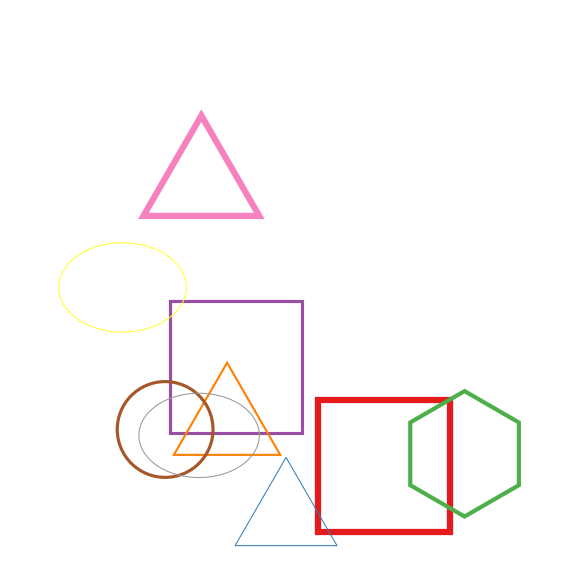[{"shape": "square", "thickness": 3, "radius": 0.57, "center": [0.665, 0.192]}, {"shape": "triangle", "thickness": 0.5, "radius": 0.51, "center": [0.495, 0.105]}, {"shape": "hexagon", "thickness": 2, "radius": 0.54, "center": [0.804, 0.213]}, {"shape": "square", "thickness": 1.5, "radius": 0.57, "center": [0.409, 0.363]}, {"shape": "triangle", "thickness": 1, "radius": 0.53, "center": [0.393, 0.265]}, {"shape": "oval", "thickness": 0.5, "radius": 0.55, "center": [0.212, 0.501]}, {"shape": "circle", "thickness": 1.5, "radius": 0.41, "center": [0.286, 0.255]}, {"shape": "triangle", "thickness": 3, "radius": 0.58, "center": [0.349, 0.683]}, {"shape": "oval", "thickness": 0.5, "radius": 0.52, "center": [0.345, 0.245]}]